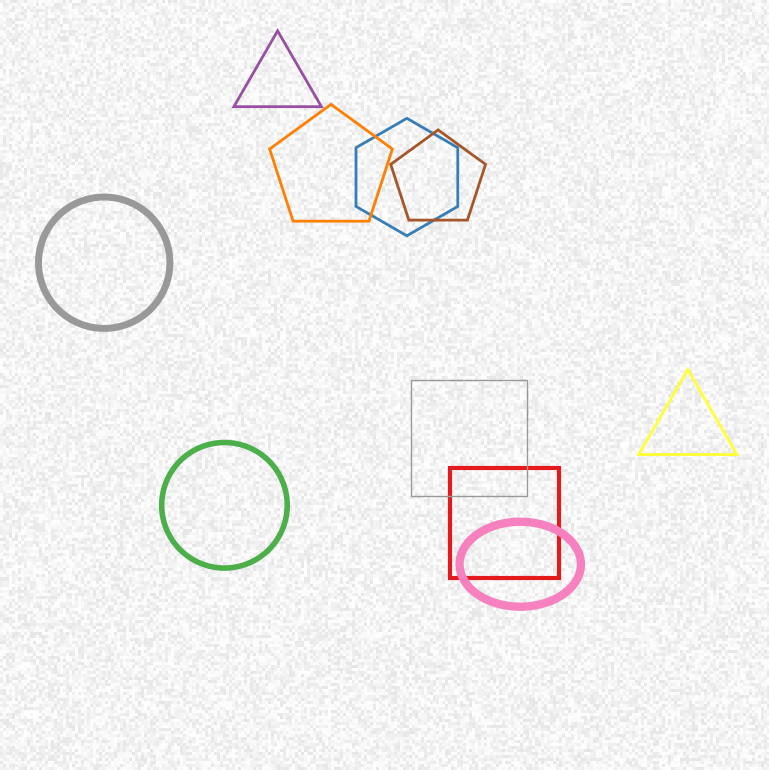[{"shape": "square", "thickness": 1.5, "radius": 0.36, "center": [0.655, 0.321]}, {"shape": "hexagon", "thickness": 1, "radius": 0.38, "center": [0.528, 0.77]}, {"shape": "circle", "thickness": 2, "radius": 0.41, "center": [0.292, 0.344]}, {"shape": "triangle", "thickness": 1, "radius": 0.33, "center": [0.361, 0.894]}, {"shape": "pentagon", "thickness": 1, "radius": 0.42, "center": [0.43, 0.781]}, {"shape": "triangle", "thickness": 1, "radius": 0.37, "center": [0.893, 0.446]}, {"shape": "pentagon", "thickness": 1, "radius": 0.32, "center": [0.569, 0.767]}, {"shape": "oval", "thickness": 3, "radius": 0.39, "center": [0.676, 0.267]}, {"shape": "circle", "thickness": 2.5, "radius": 0.43, "center": [0.135, 0.659]}, {"shape": "square", "thickness": 0.5, "radius": 0.38, "center": [0.609, 0.431]}]